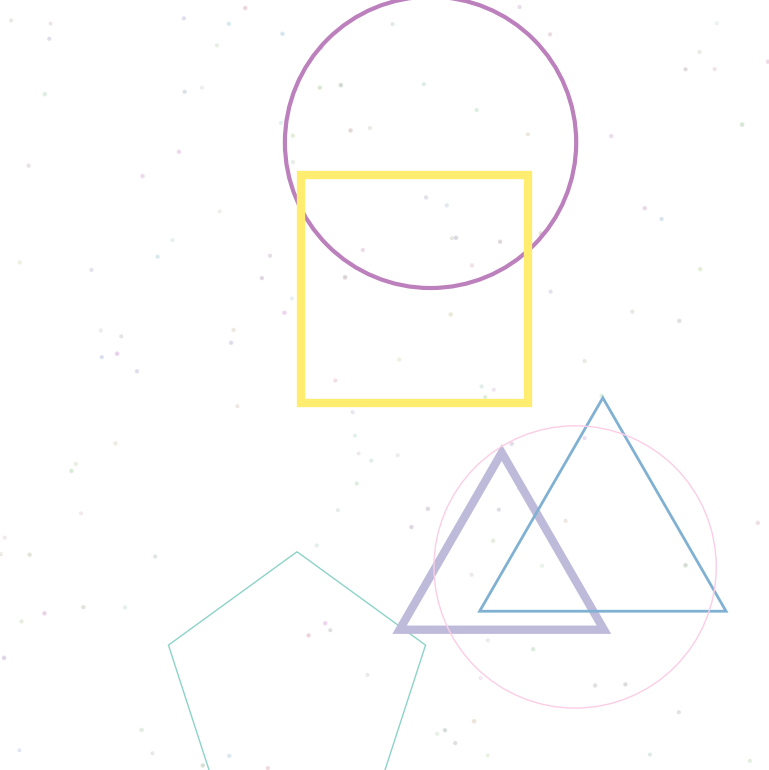[{"shape": "pentagon", "thickness": 0.5, "radius": 0.88, "center": [0.386, 0.108]}, {"shape": "triangle", "thickness": 3, "radius": 0.77, "center": [0.652, 0.259]}, {"shape": "triangle", "thickness": 1, "radius": 0.92, "center": [0.783, 0.299]}, {"shape": "circle", "thickness": 0.5, "radius": 0.92, "center": [0.747, 0.264]}, {"shape": "circle", "thickness": 1.5, "radius": 0.95, "center": [0.559, 0.815]}, {"shape": "square", "thickness": 3, "radius": 0.74, "center": [0.538, 0.625]}]